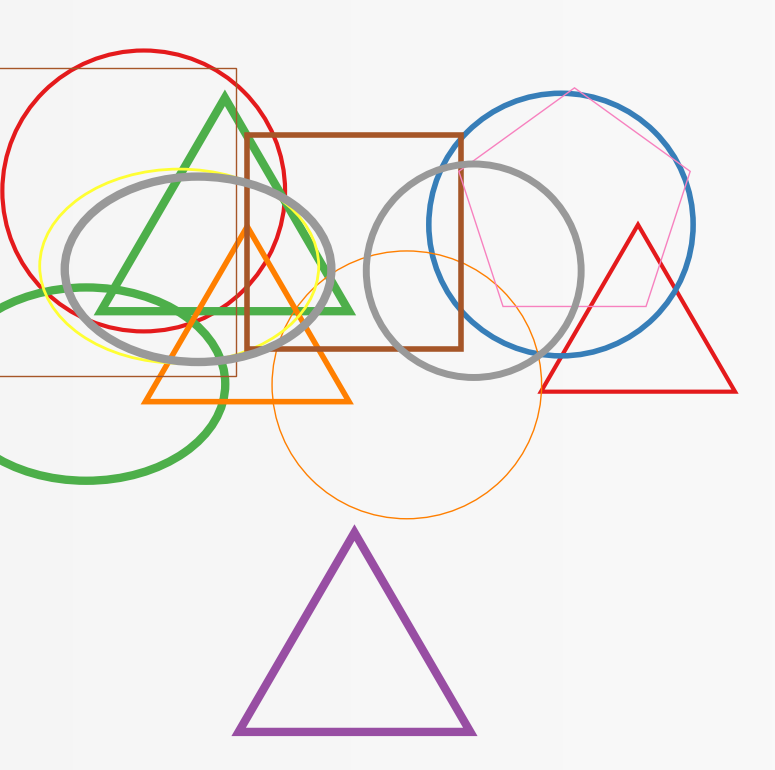[{"shape": "triangle", "thickness": 1.5, "radius": 0.72, "center": [0.823, 0.564]}, {"shape": "circle", "thickness": 1.5, "radius": 0.91, "center": [0.185, 0.752]}, {"shape": "circle", "thickness": 2, "radius": 0.85, "center": [0.724, 0.708]}, {"shape": "triangle", "thickness": 3, "radius": 0.92, "center": [0.29, 0.688]}, {"shape": "oval", "thickness": 3, "radius": 0.9, "center": [0.111, 0.501]}, {"shape": "triangle", "thickness": 3, "radius": 0.86, "center": [0.457, 0.136]}, {"shape": "circle", "thickness": 0.5, "radius": 0.87, "center": [0.525, 0.5]}, {"shape": "triangle", "thickness": 2, "radius": 0.76, "center": [0.319, 0.554]}, {"shape": "oval", "thickness": 1, "radius": 0.9, "center": [0.231, 0.654]}, {"shape": "square", "thickness": 2, "radius": 0.69, "center": [0.457, 0.686]}, {"shape": "square", "thickness": 0.5, "radius": 1.0, "center": [0.105, 0.712]}, {"shape": "pentagon", "thickness": 0.5, "radius": 0.78, "center": [0.741, 0.729]}, {"shape": "circle", "thickness": 2.5, "radius": 0.69, "center": [0.611, 0.648]}, {"shape": "oval", "thickness": 3, "radius": 0.86, "center": [0.256, 0.65]}]